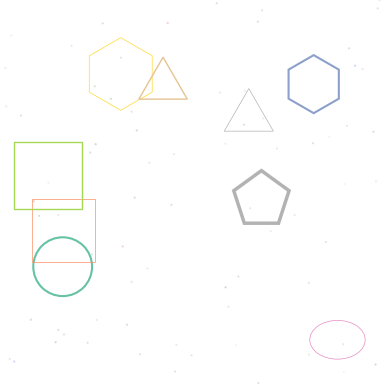[{"shape": "circle", "thickness": 1.5, "radius": 0.38, "center": [0.163, 0.307]}, {"shape": "square", "thickness": 0.5, "radius": 0.41, "center": [0.166, 0.402]}, {"shape": "hexagon", "thickness": 1.5, "radius": 0.38, "center": [0.815, 0.781]}, {"shape": "oval", "thickness": 0.5, "radius": 0.36, "center": [0.877, 0.117]}, {"shape": "square", "thickness": 1, "radius": 0.44, "center": [0.125, 0.544]}, {"shape": "hexagon", "thickness": 0.5, "radius": 0.47, "center": [0.314, 0.808]}, {"shape": "triangle", "thickness": 1, "radius": 0.36, "center": [0.424, 0.779]}, {"shape": "triangle", "thickness": 0.5, "radius": 0.37, "center": [0.646, 0.696]}, {"shape": "pentagon", "thickness": 2.5, "radius": 0.38, "center": [0.679, 0.481]}]